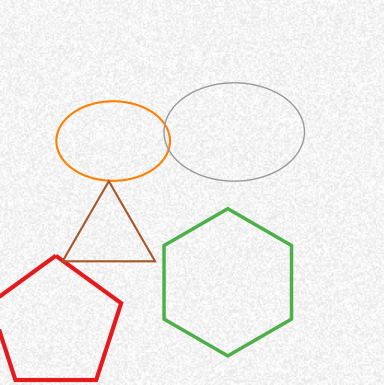[{"shape": "pentagon", "thickness": 3, "radius": 0.89, "center": [0.145, 0.157]}, {"shape": "hexagon", "thickness": 2.5, "radius": 0.96, "center": [0.592, 0.267]}, {"shape": "oval", "thickness": 1.5, "radius": 0.74, "center": [0.294, 0.634]}, {"shape": "triangle", "thickness": 1.5, "radius": 0.69, "center": [0.283, 0.391]}, {"shape": "oval", "thickness": 1, "radius": 0.91, "center": [0.608, 0.657]}]